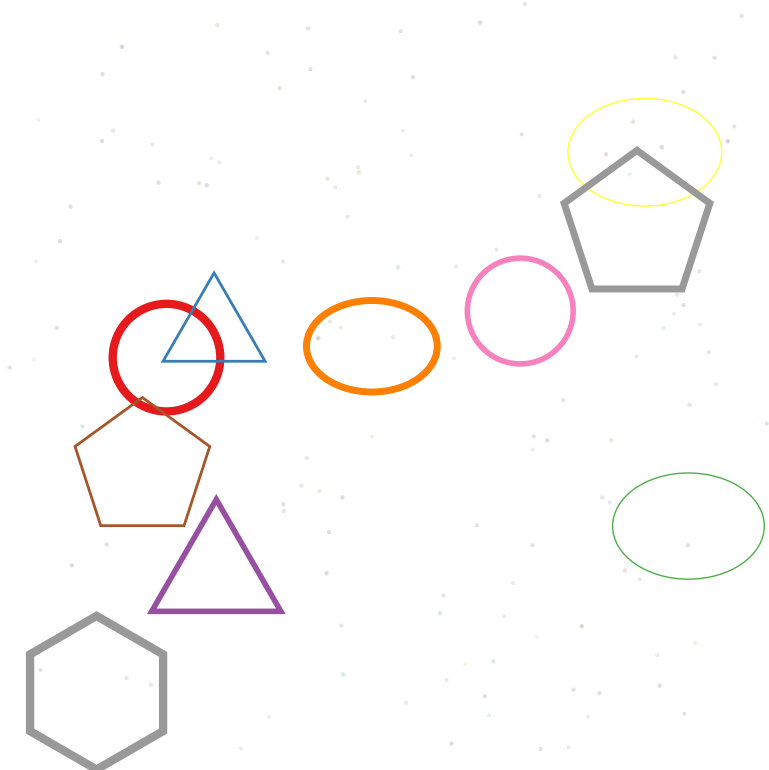[{"shape": "circle", "thickness": 3, "radius": 0.35, "center": [0.216, 0.536]}, {"shape": "triangle", "thickness": 1, "radius": 0.38, "center": [0.278, 0.569]}, {"shape": "oval", "thickness": 0.5, "radius": 0.49, "center": [0.894, 0.317]}, {"shape": "triangle", "thickness": 2, "radius": 0.48, "center": [0.281, 0.254]}, {"shape": "oval", "thickness": 2.5, "radius": 0.42, "center": [0.483, 0.55]}, {"shape": "oval", "thickness": 0.5, "radius": 0.5, "center": [0.837, 0.802]}, {"shape": "pentagon", "thickness": 1, "radius": 0.46, "center": [0.185, 0.392]}, {"shape": "circle", "thickness": 2, "radius": 0.34, "center": [0.676, 0.596]}, {"shape": "pentagon", "thickness": 2.5, "radius": 0.5, "center": [0.827, 0.705]}, {"shape": "hexagon", "thickness": 3, "radius": 0.5, "center": [0.125, 0.1]}]